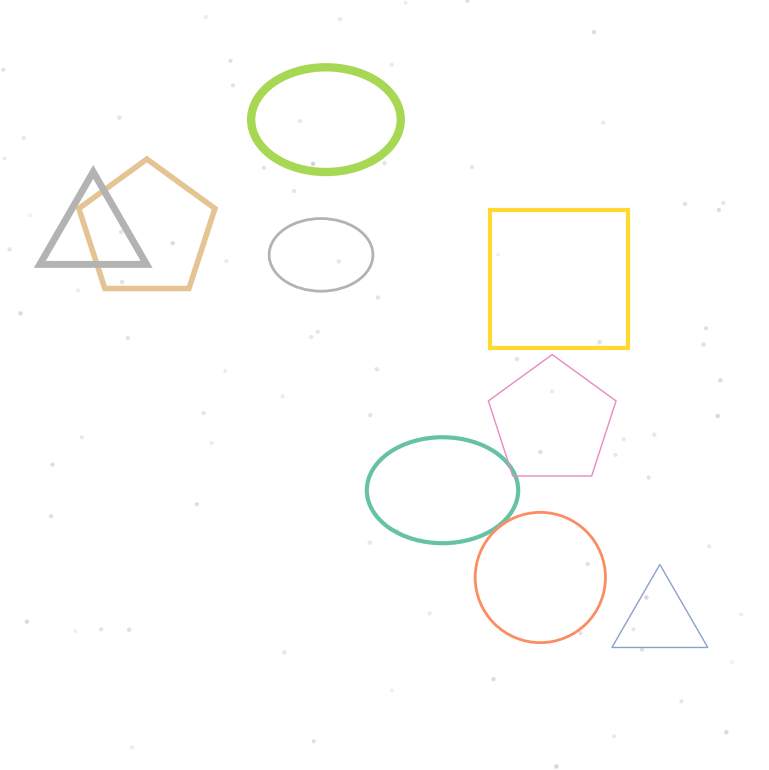[{"shape": "oval", "thickness": 1.5, "radius": 0.49, "center": [0.575, 0.363]}, {"shape": "circle", "thickness": 1, "radius": 0.42, "center": [0.702, 0.25]}, {"shape": "triangle", "thickness": 0.5, "radius": 0.36, "center": [0.857, 0.195]}, {"shape": "pentagon", "thickness": 0.5, "radius": 0.44, "center": [0.717, 0.452]}, {"shape": "oval", "thickness": 3, "radius": 0.49, "center": [0.423, 0.845]}, {"shape": "square", "thickness": 1.5, "radius": 0.45, "center": [0.726, 0.637]}, {"shape": "pentagon", "thickness": 2, "radius": 0.46, "center": [0.191, 0.7]}, {"shape": "oval", "thickness": 1, "radius": 0.34, "center": [0.417, 0.669]}, {"shape": "triangle", "thickness": 2.5, "radius": 0.4, "center": [0.121, 0.697]}]